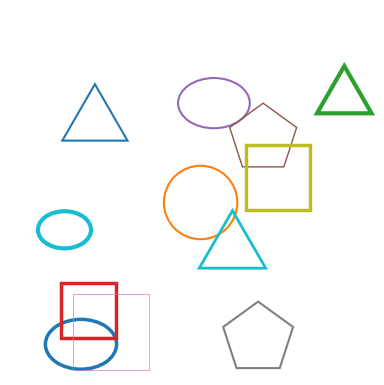[{"shape": "triangle", "thickness": 1.5, "radius": 0.49, "center": [0.247, 0.684]}, {"shape": "oval", "thickness": 2.5, "radius": 0.46, "center": [0.21, 0.106]}, {"shape": "circle", "thickness": 1.5, "radius": 0.48, "center": [0.521, 0.474]}, {"shape": "triangle", "thickness": 3, "radius": 0.41, "center": [0.894, 0.747]}, {"shape": "square", "thickness": 2.5, "radius": 0.36, "center": [0.231, 0.193]}, {"shape": "oval", "thickness": 1.5, "radius": 0.47, "center": [0.556, 0.732]}, {"shape": "pentagon", "thickness": 1, "radius": 0.46, "center": [0.684, 0.641]}, {"shape": "square", "thickness": 0.5, "radius": 0.49, "center": [0.288, 0.138]}, {"shape": "pentagon", "thickness": 1.5, "radius": 0.48, "center": [0.67, 0.121]}, {"shape": "square", "thickness": 2.5, "radius": 0.42, "center": [0.722, 0.539]}, {"shape": "triangle", "thickness": 2, "radius": 0.5, "center": [0.604, 0.353]}, {"shape": "oval", "thickness": 3, "radius": 0.34, "center": [0.167, 0.403]}]